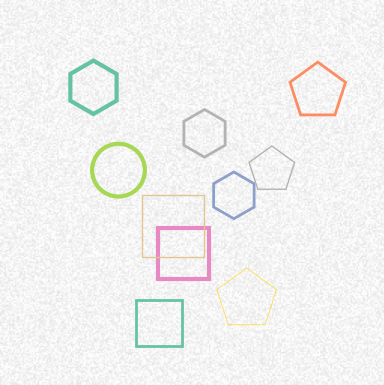[{"shape": "hexagon", "thickness": 3, "radius": 0.35, "center": [0.243, 0.773]}, {"shape": "square", "thickness": 2, "radius": 0.3, "center": [0.414, 0.161]}, {"shape": "pentagon", "thickness": 2, "radius": 0.38, "center": [0.825, 0.763]}, {"shape": "hexagon", "thickness": 2, "radius": 0.3, "center": [0.607, 0.493]}, {"shape": "square", "thickness": 3, "radius": 0.33, "center": [0.476, 0.341]}, {"shape": "circle", "thickness": 3, "radius": 0.34, "center": [0.308, 0.558]}, {"shape": "pentagon", "thickness": 0.5, "radius": 0.41, "center": [0.641, 0.222]}, {"shape": "square", "thickness": 1, "radius": 0.4, "center": [0.45, 0.413]}, {"shape": "hexagon", "thickness": 2, "radius": 0.31, "center": [0.531, 0.654]}, {"shape": "pentagon", "thickness": 1, "radius": 0.31, "center": [0.706, 0.559]}]